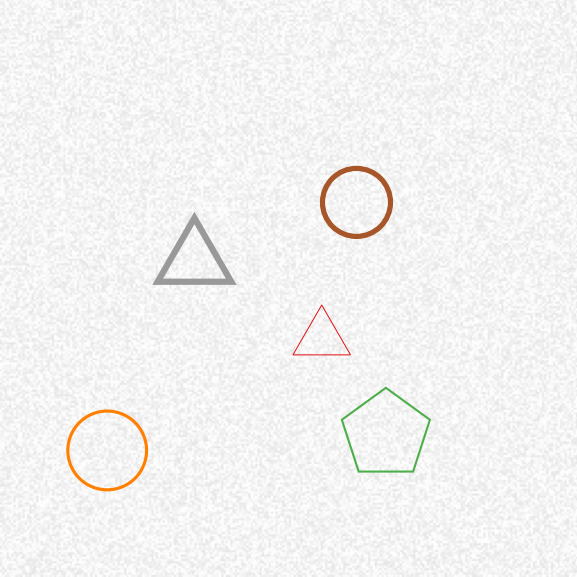[{"shape": "triangle", "thickness": 0.5, "radius": 0.29, "center": [0.557, 0.413]}, {"shape": "pentagon", "thickness": 1, "radius": 0.4, "center": [0.668, 0.247]}, {"shape": "circle", "thickness": 1.5, "radius": 0.34, "center": [0.186, 0.219]}, {"shape": "circle", "thickness": 2.5, "radius": 0.29, "center": [0.617, 0.649]}, {"shape": "triangle", "thickness": 3, "radius": 0.37, "center": [0.337, 0.548]}]